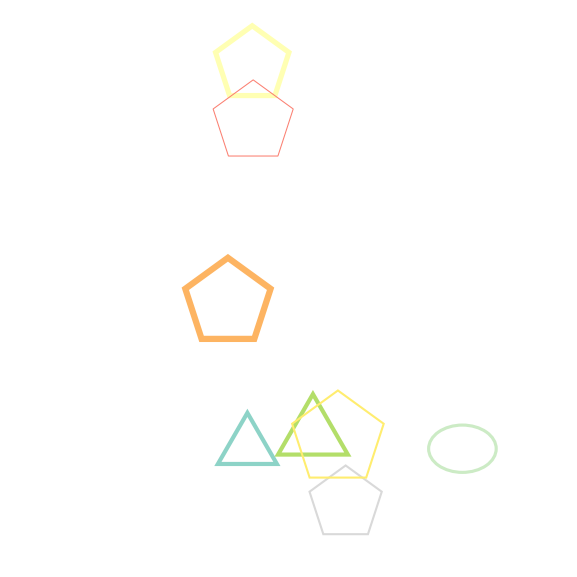[{"shape": "triangle", "thickness": 2, "radius": 0.29, "center": [0.428, 0.225]}, {"shape": "pentagon", "thickness": 2.5, "radius": 0.33, "center": [0.437, 0.888]}, {"shape": "pentagon", "thickness": 0.5, "radius": 0.36, "center": [0.438, 0.788]}, {"shape": "pentagon", "thickness": 3, "radius": 0.39, "center": [0.395, 0.475]}, {"shape": "triangle", "thickness": 2, "radius": 0.35, "center": [0.542, 0.247]}, {"shape": "pentagon", "thickness": 1, "radius": 0.33, "center": [0.599, 0.127]}, {"shape": "oval", "thickness": 1.5, "radius": 0.29, "center": [0.801, 0.222]}, {"shape": "pentagon", "thickness": 1, "radius": 0.42, "center": [0.585, 0.24]}]